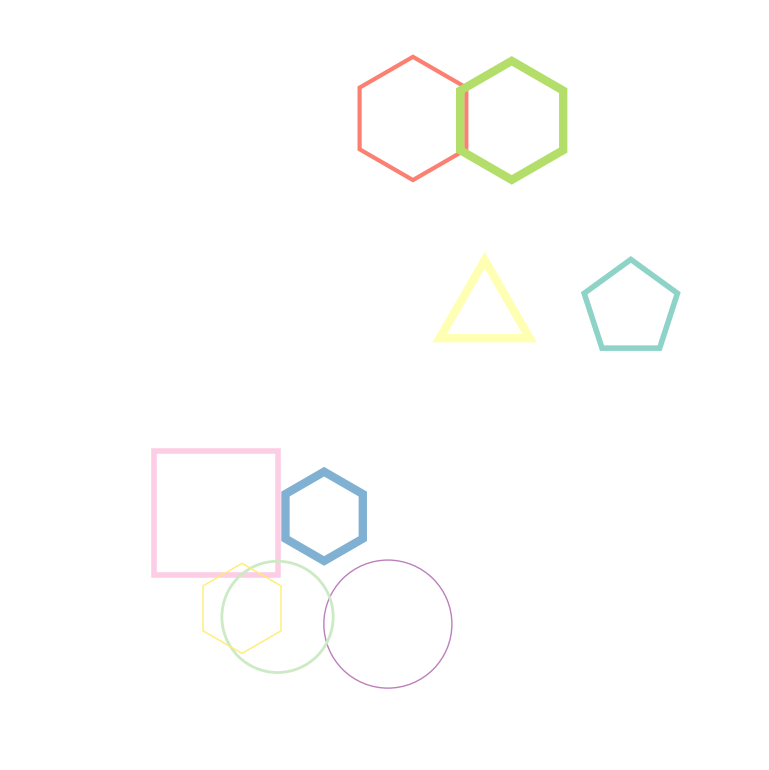[{"shape": "pentagon", "thickness": 2, "radius": 0.32, "center": [0.819, 0.599]}, {"shape": "triangle", "thickness": 3, "radius": 0.34, "center": [0.629, 0.595]}, {"shape": "hexagon", "thickness": 1.5, "radius": 0.4, "center": [0.536, 0.846]}, {"shape": "hexagon", "thickness": 3, "radius": 0.29, "center": [0.421, 0.329]}, {"shape": "hexagon", "thickness": 3, "radius": 0.39, "center": [0.665, 0.844]}, {"shape": "square", "thickness": 2, "radius": 0.4, "center": [0.28, 0.333]}, {"shape": "circle", "thickness": 0.5, "radius": 0.42, "center": [0.504, 0.189]}, {"shape": "circle", "thickness": 1, "radius": 0.36, "center": [0.36, 0.199]}, {"shape": "hexagon", "thickness": 0.5, "radius": 0.29, "center": [0.314, 0.21]}]